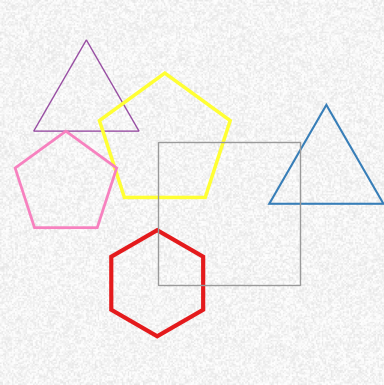[{"shape": "hexagon", "thickness": 3, "radius": 0.69, "center": [0.408, 0.264]}, {"shape": "triangle", "thickness": 1.5, "radius": 0.86, "center": [0.848, 0.556]}, {"shape": "triangle", "thickness": 1, "radius": 0.79, "center": [0.224, 0.738]}, {"shape": "pentagon", "thickness": 2.5, "radius": 0.89, "center": [0.428, 0.632]}, {"shape": "pentagon", "thickness": 2, "radius": 0.69, "center": [0.171, 0.521]}, {"shape": "square", "thickness": 1, "radius": 0.93, "center": [0.595, 0.445]}]